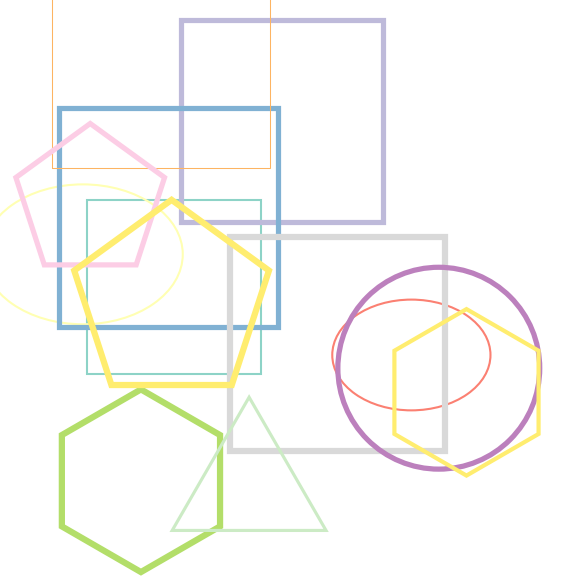[{"shape": "square", "thickness": 1, "radius": 0.75, "center": [0.301, 0.502]}, {"shape": "oval", "thickness": 1, "radius": 0.87, "center": [0.143, 0.559]}, {"shape": "square", "thickness": 2.5, "radius": 0.87, "center": [0.488, 0.789]}, {"shape": "oval", "thickness": 1, "radius": 0.68, "center": [0.712, 0.384]}, {"shape": "square", "thickness": 2.5, "radius": 0.95, "center": [0.292, 0.623]}, {"shape": "square", "thickness": 0.5, "radius": 0.94, "center": [0.279, 0.897]}, {"shape": "hexagon", "thickness": 3, "radius": 0.79, "center": [0.244, 0.167]}, {"shape": "pentagon", "thickness": 2.5, "radius": 0.68, "center": [0.156, 0.65]}, {"shape": "square", "thickness": 3, "radius": 0.93, "center": [0.584, 0.404]}, {"shape": "circle", "thickness": 2.5, "radius": 0.87, "center": [0.76, 0.362]}, {"shape": "triangle", "thickness": 1.5, "radius": 0.77, "center": [0.431, 0.158]}, {"shape": "hexagon", "thickness": 2, "radius": 0.72, "center": [0.808, 0.32]}, {"shape": "pentagon", "thickness": 3, "radius": 0.89, "center": [0.297, 0.476]}]